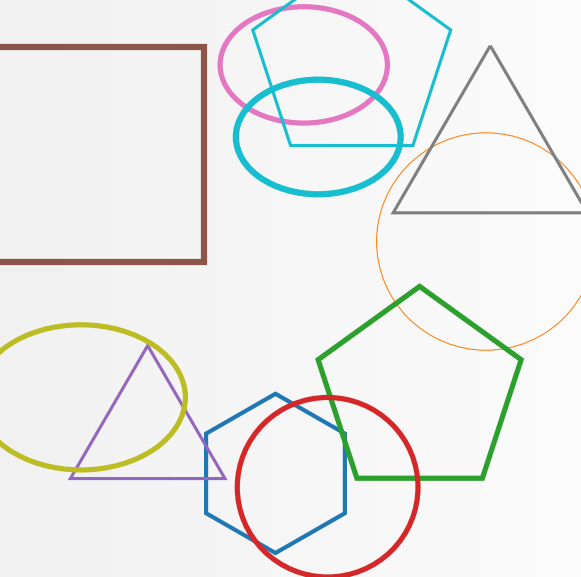[{"shape": "hexagon", "thickness": 2, "radius": 0.69, "center": [0.474, 0.179]}, {"shape": "circle", "thickness": 0.5, "radius": 0.94, "center": [0.836, 0.581]}, {"shape": "pentagon", "thickness": 2.5, "radius": 0.92, "center": [0.722, 0.32]}, {"shape": "circle", "thickness": 2.5, "radius": 0.78, "center": [0.564, 0.155]}, {"shape": "triangle", "thickness": 1.5, "radius": 0.77, "center": [0.254, 0.247]}, {"shape": "square", "thickness": 3, "radius": 0.93, "center": [0.165, 0.731]}, {"shape": "oval", "thickness": 2.5, "radius": 0.72, "center": [0.523, 0.887]}, {"shape": "triangle", "thickness": 1.5, "radius": 0.96, "center": [0.843, 0.727]}, {"shape": "oval", "thickness": 2.5, "radius": 0.9, "center": [0.139, 0.311]}, {"shape": "oval", "thickness": 3, "radius": 0.71, "center": [0.548, 0.762]}, {"shape": "pentagon", "thickness": 1.5, "radius": 0.9, "center": [0.605, 0.892]}]